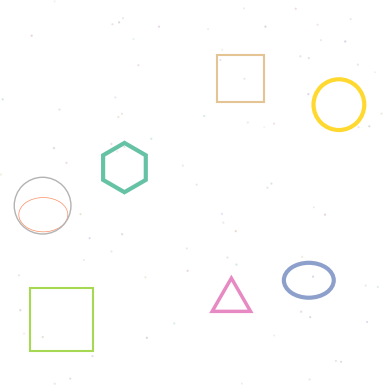[{"shape": "hexagon", "thickness": 3, "radius": 0.32, "center": [0.323, 0.565]}, {"shape": "oval", "thickness": 0.5, "radius": 0.32, "center": [0.112, 0.442]}, {"shape": "oval", "thickness": 3, "radius": 0.32, "center": [0.802, 0.272]}, {"shape": "triangle", "thickness": 2.5, "radius": 0.29, "center": [0.601, 0.22]}, {"shape": "square", "thickness": 1.5, "radius": 0.41, "center": [0.16, 0.17]}, {"shape": "circle", "thickness": 3, "radius": 0.33, "center": [0.88, 0.728]}, {"shape": "square", "thickness": 1.5, "radius": 0.3, "center": [0.624, 0.796]}, {"shape": "circle", "thickness": 1, "radius": 0.37, "center": [0.111, 0.466]}]